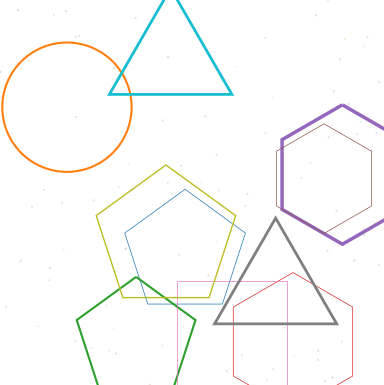[{"shape": "pentagon", "thickness": 0.5, "radius": 0.82, "center": [0.481, 0.344]}, {"shape": "circle", "thickness": 1.5, "radius": 0.84, "center": [0.174, 0.722]}, {"shape": "pentagon", "thickness": 1.5, "radius": 0.81, "center": [0.354, 0.119]}, {"shape": "hexagon", "thickness": 0.5, "radius": 0.9, "center": [0.761, 0.113]}, {"shape": "hexagon", "thickness": 2.5, "radius": 0.91, "center": [0.889, 0.547]}, {"shape": "hexagon", "thickness": 0.5, "radius": 0.71, "center": [0.842, 0.536]}, {"shape": "square", "thickness": 0.5, "radius": 0.71, "center": [0.603, 0.128]}, {"shape": "triangle", "thickness": 2, "radius": 0.92, "center": [0.716, 0.25]}, {"shape": "pentagon", "thickness": 1, "radius": 0.95, "center": [0.431, 0.381]}, {"shape": "triangle", "thickness": 2, "radius": 0.92, "center": [0.443, 0.847]}]